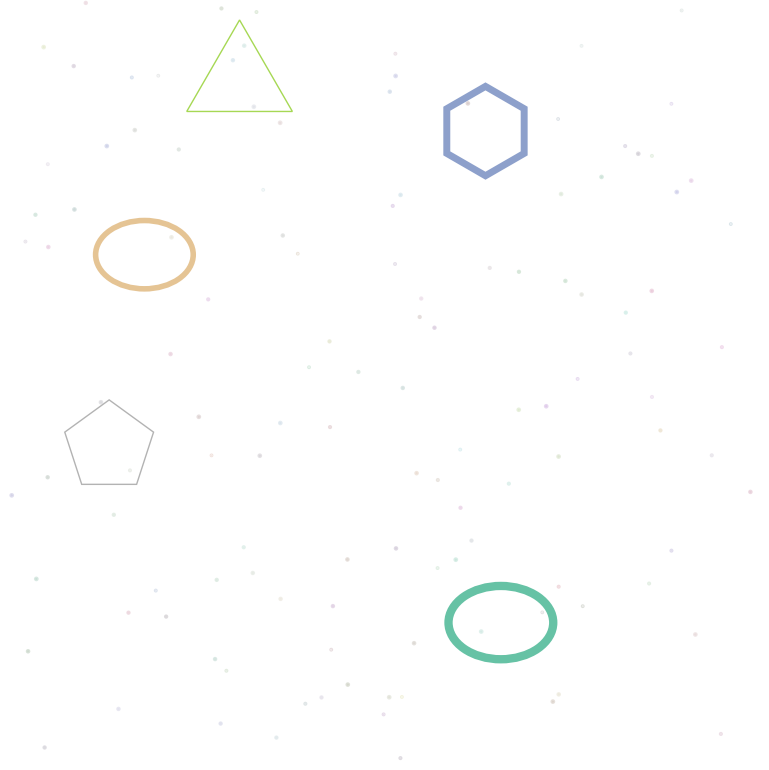[{"shape": "oval", "thickness": 3, "radius": 0.34, "center": [0.65, 0.191]}, {"shape": "hexagon", "thickness": 2.5, "radius": 0.29, "center": [0.63, 0.83]}, {"shape": "triangle", "thickness": 0.5, "radius": 0.4, "center": [0.311, 0.895]}, {"shape": "oval", "thickness": 2, "radius": 0.32, "center": [0.188, 0.669]}, {"shape": "pentagon", "thickness": 0.5, "radius": 0.3, "center": [0.142, 0.42]}]